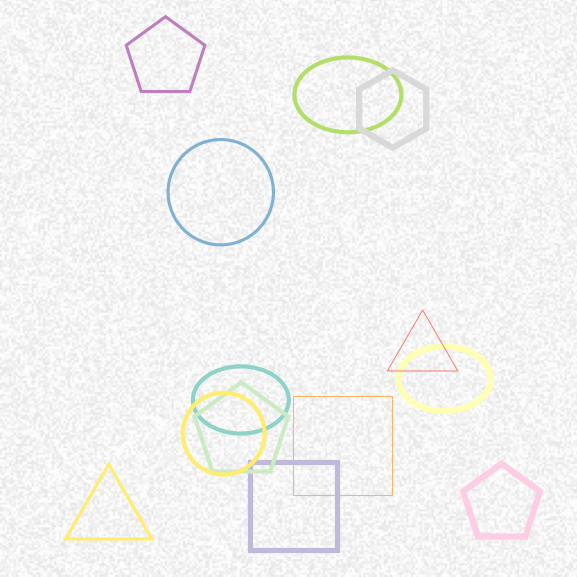[{"shape": "oval", "thickness": 2, "radius": 0.42, "center": [0.417, 0.307]}, {"shape": "oval", "thickness": 3, "radius": 0.4, "center": [0.77, 0.343]}, {"shape": "square", "thickness": 2.5, "radius": 0.38, "center": [0.508, 0.123]}, {"shape": "triangle", "thickness": 0.5, "radius": 0.35, "center": [0.732, 0.392]}, {"shape": "circle", "thickness": 1.5, "radius": 0.46, "center": [0.382, 0.666]}, {"shape": "square", "thickness": 0.5, "radius": 0.43, "center": [0.593, 0.228]}, {"shape": "oval", "thickness": 2, "radius": 0.46, "center": [0.602, 0.835]}, {"shape": "pentagon", "thickness": 3, "radius": 0.35, "center": [0.869, 0.127]}, {"shape": "hexagon", "thickness": 3, "radius": 0.34, "center": [0.68, 0.811]}, {"shape": "pentagon", "thickness": 1.5, "radius": 0.36, "center": [0.287, 0.899]}, {"shape": "pentagon", "thickness": 2, "radius": 0.43, "center": [0.418, 0.252]}, {"shape": "triangle", "thickness": 1.5, "radius": 0.43, "center": [0.188, 0.109]}, {"shape": "circle", "thickness": 2, "radius": 0.35, "center": [0.387, 0.248]}]